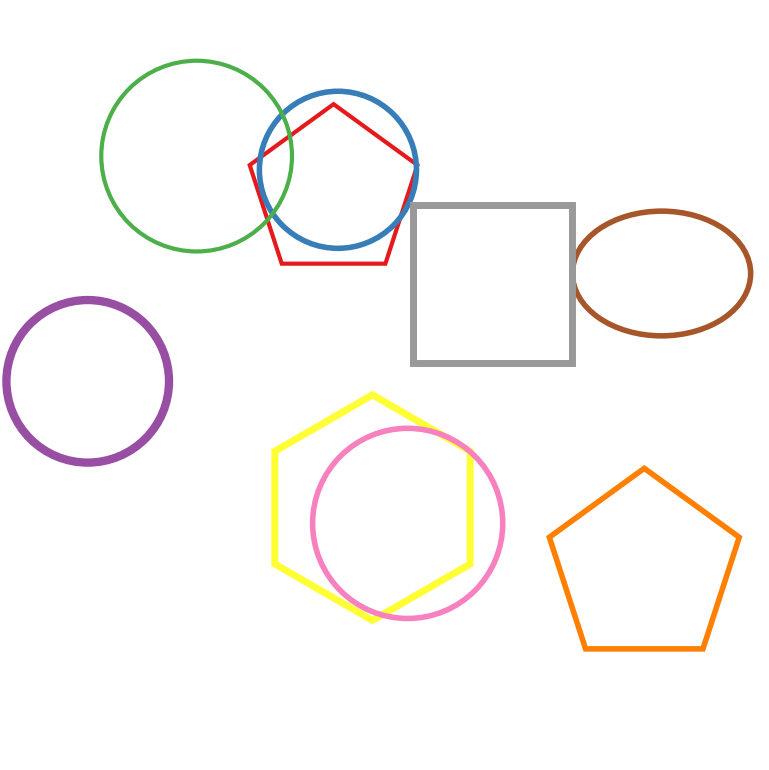[{"shape": "pentagon", "thickness": 1.5, "radius": 0.57, "center": [0.433, 0.75]}, {"shape": "circle", "thickness": 2, "radius": 0.51, "center": [0.439, 0.779]}, {"shape": "circle", "thickness": 1.5, "radius": 0.62, "center": [0.255, 0.797]}, {"shape": "circle", "thickness": 3, "radius": 0.53, "center": [0.114, 0.505]}, {"shape": "pentagon", "thickness": 2, "radius": 0.65, "center": [0.837, 0.262]}, {"shape": "hexagon", "thickness": 2.5, "radius": 0.73, "center": [0.484, 0.341]}, {"shape": "oval", "thickness": 2, "radius": 0.58, "center": [0.859, 0.645]}, {"shape": "circle", "thickness": 2, "radius": 0.62, "center": [0.529, 0.32]}, {"shape": "square", "thickness": 2.5, "radius": 0.51, "center": [0.639, 0.631]}]